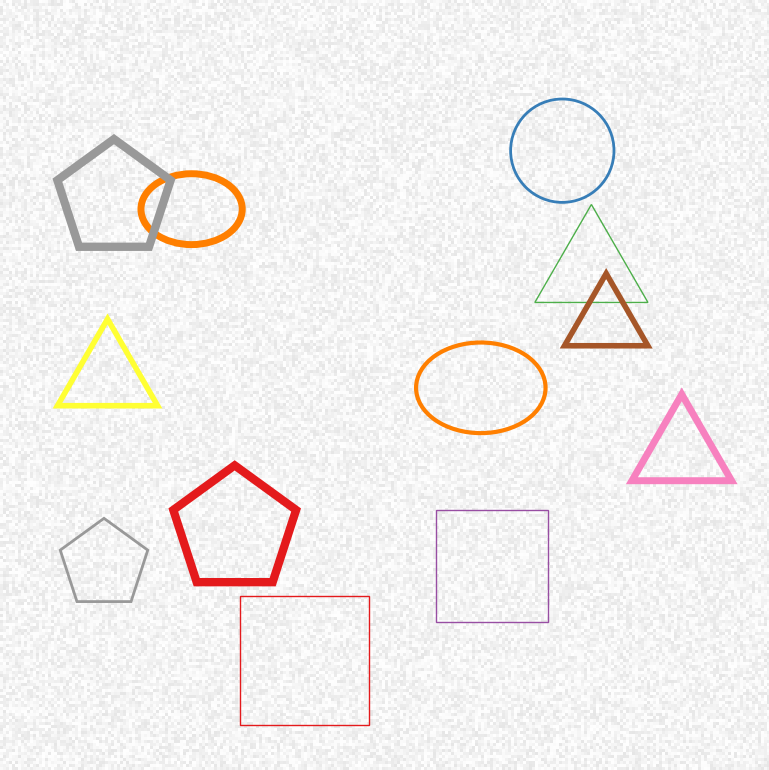[{"shape": "pentagon", "thickness": 3, "radius": 0.42, "center": [0.305, 0.312]}, {"shape": "square", "thickness": 0.5, "radius": 0.42, "center": [0.395, 0.142]}, {"shape": "circle", "thickness": 1, "radius": 0.34, "center": [0.73, 0.804]}, {"shape": "triangle", "thickness": 0.5, "radius": 0.42, "center": [0.768, 0.65]}, {"shape": "square", "thickness": 0.5, "radius": 0.36, "center": [0.638, 0.265]}, {"shape": "oval", "thickness": 1.5, "radius": 0.42, "center": [0.624, 0.496]}, {"shape": "oval", "thickness": 2.5, "radius": 0.33, "center": [0.249, 0.728]}, {"shape": "triangle", "thickness": 2, "radius": 0.38, "center": [0.14, 0.511]}, {"shape": "triangle", "thickness": 2, "radius": 0.31, "center": [0.787, 0.582]}, {"shape": "triangle", "thickness": 2.5, "radius": 0.37, "center": [0.885, 0.413]}, {"shape": "pentagon", "thickness": 3, "radius": 0.39, "center": [0.148, 0.742]}, {"shape": "pentagon", "thickness": 1, "radius": 0.3, "center": [0.135, 0.267]}]